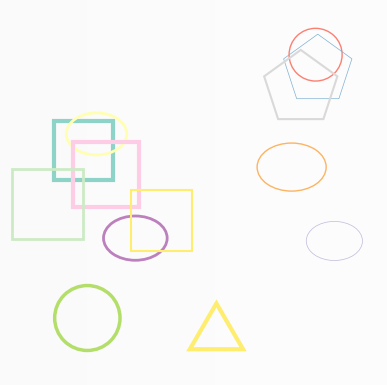[{"shape": "square", "thickness": 3, "radius": 0.39, "center": [0.215, 0.609]}, {"shape": "oval", "thickness": 2, "radius": 0.39, "center": [0.249, 0.652]}, {"shape": "oval", "thickness": 0.5, "radius": 0.36, "center": [0.863, 0.374]}, {"shape": "circle", "thickness": 1, "radius": 0.34, "center": [0.814, 0.858]}, {"shape": "pentagon", "thickness": 0.5, "radius": 0.46, "center": [0.82, 0.819]}, {"shape": "oval", "thickness": 1, "radius": 0.45, "center": [0.753, 0.566]}, {"shape": "circle", "thickness": 2.5, "radius": 0.42, "center": [0.225, 0.174]}, {"shape": "square", "thickness": 3, "radius": 0.43, "center": [0.273, 0.547]}, {"shape": "pentagon", "thickness": 1.5, "radius": 0.5, "center": [0.776, 0.771]}, {"shape": "oval", "thickness": 2, "radius": 0.41, "center": [0.349, 0.381]}, {"shape": "square", "thickness": 2, "radius": 0.46, "center": [0.122, 0.471]}, {"shape": "square", "thickness": 1.5, "radius": 0.4, "center": [0.416, 0.426]}, {"shape": "triangle", "thickness": 3, "radius": 0.4, "center": [0.558, 0.133]}]